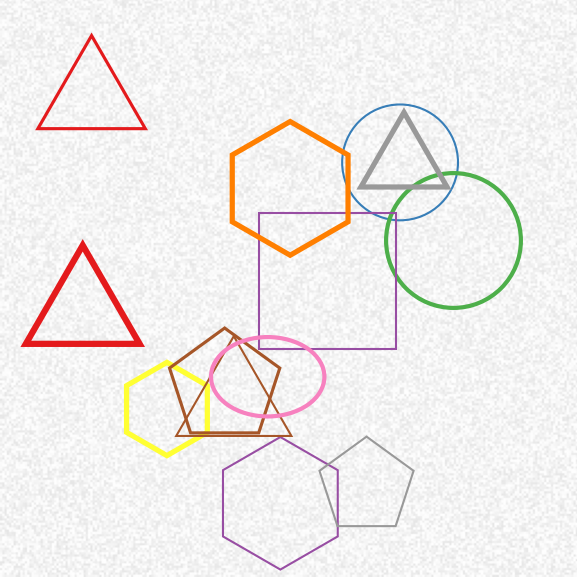[{"shape": "triangle", "thickness": 3, "radius": 0.57, "center": [0.143, 0.461]}, {"shape": "triangle", "thickness": 1.5, "radius": 0.54, "center": [0.159, 0.83]}, {"shape": "circle", "thickness": 1, "radius": 0.5, "center": [0.693, 0.718]}, {"shape": "circle", "thickness": 2, "radius": 0.58, "center": [0.785, 0.583]}, {"shape": "hexagon", "thickness": 1, "radius": 0.57, "center": [0.485, 0.128]}, {"shape": "square", "thickness": 1, "radius": 0.59, "center": [0.567, 0.512]}, {"shape": "hexagon", "thickness": 2.5, "radius": 0.58, "center": [0.502, 0.673]}, {"shape": "hexagon", "thickness": 2.5, "radius": 0.4, "center": [0.289, 0.291]}, {"shape": "pentagon", "thickness": 1.5, "radius": 0.5, "center": [0.389, 0.331]}, {"shape": "triangle", "thickness": 1, "radius": 0.58, "center": [0.405, 0.302]}, {"shape": "oval", "thickness": 2, "radius": 0.49, "center": [0.464, 0.347]}, {"shape": "triangle", "thickness": 2.5, "radius": 0.43, "center": [0.7, 0.718]}, {"shape": "pentagon", "thickness": 1, "radius": 0.43, "center": [0.635, 0.157]}]